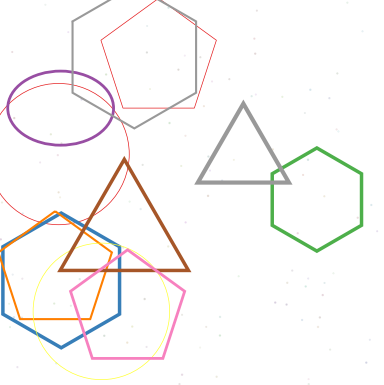[{"shape": "pentagon", "thickness": 0.5, "radius": 0.79, "center": [0.412, 0.847]}, {"shape": "circle", "thickness": 0.5, "radius": 0.92, "center": [0.152, 0.6]}, {"shape": "hexagon", "thickness": 2.5, "radius": 0.87, "center": [0.159, 0.272]}, {"shape": "hexagon", "thickness": 2.5, "radius": 0.67, "center": [0.823, 0.482]}, {"shape": "oval", "thickness": 2, "radius": 0.69, "center": [0.158, 0.719]}, {"shape": "pentagon", "thickness": 1.5, "radius": 0.77, "center": [0.143, 0.296]}, {"shape": "circle", "thickness": 0.5, "radius": 0.89, "center": [0.263, 0.191]}, {"shape": "triangle", "thickness": 2.5, "radius": 0.96, "center": [0.323, 0.394]}, {"shape": "pentagon", "thickness": 2, "radius": 0.78, "center": [0.331, 0.195]}, {"shape": "hexagon", "thickness": 1.5, "radius": 0.93, "center": [0.349, 0.852]}, {"shape": "triangle", "thickness": 3, "radius": 0.68, "center": [0.632, 0.594]}]